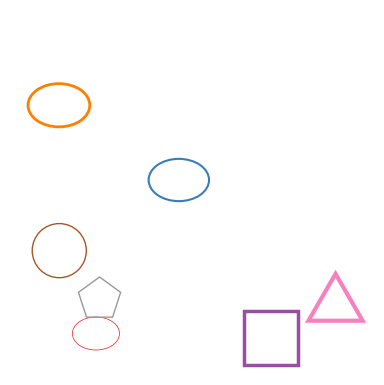[{"shape": "oval", "thickness": 0.5, "radius": 0.31, "center": [0.249, 0.134]}, {"shape": "oval", "thickness": 1.5, "radius": 0.39, "center": [0.464, 0.532]}, {"shape": "square", "thickness": 2.5, "radius": 0.35, "center": [0.704, 0.121]}, {"shape": "oval", "thickness": 2, "radius": 0.4, "center": [0.153, 0.727]}, {"shape": "circle", "thickness": 1, "radius": 0.35, "center": [0.154, 0.349]}, {"shape": "triangle", "thickness": 3, "radius": 0.41, "center": [0.872, 0.208]}, {"shape": "pentagon", "thickness": 1, "radius": 0.29, "center": [0.259, 0.223]}]